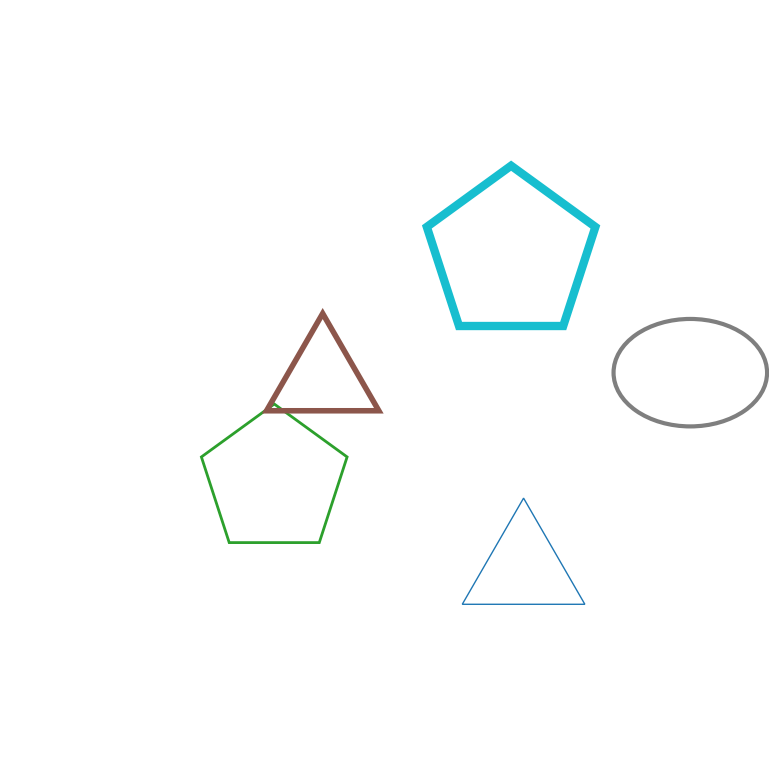[{"shape": "triangle", "thickness": 0.5, "radius": 0.46, "center": [0.68, 0.261]}, {"shape": "pentagon", "thickness": 1, "radius": 0.5, "center": [0.356, 0.376]}, {"shape": "triangle", "thickness": 2, "radius": 0.42, "center": [0.419, 0.509]}, {"shape": "oval", "thickness": 1.5, "radius": 0.5, "center": [0.897, 0.516]}, {"shape": "pentagon", "thickness": 3, "radius": 0.58, "center": [0.664, 0.67]}]